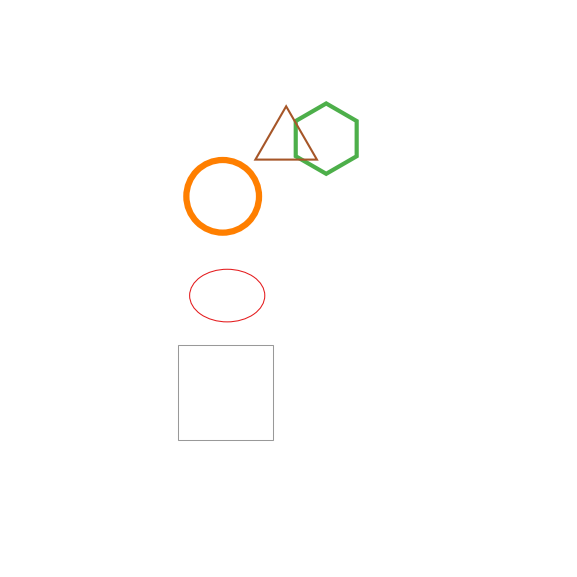[{"shape": "oval", "thickness": 0.5, "radius": 0.33, "center": [0.393, 0.487]}, {"shape": "hexagon", "thickness": 2, "radius": 0.3, "center": [0.565, 0.759]}, {"shape": "circle", "thickness": 3, "radius": 0.31, "center": [0.386, 0.659]}, {"shape": "triangle", "thickness": 1, "radius": 0.31, "center": [0.496, 0.754]}, {"shape": "square", "thickness": 0.5, "radius": 0.41, "center": [0.39, 0.319]}]